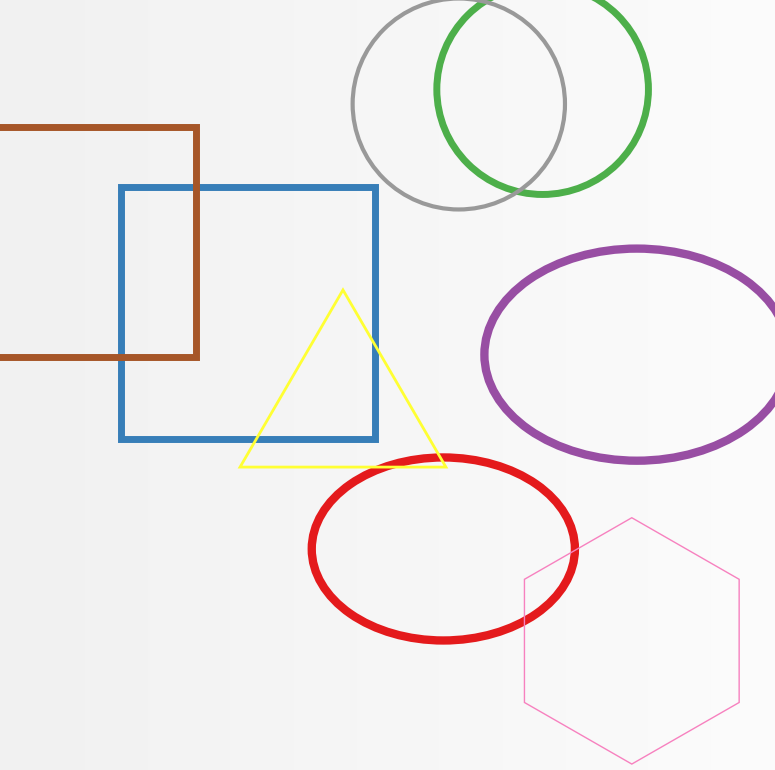[{"shape": "oval", "thickness": 3, "radius": 0.85, "center": [0.572, 0.287]}, {"shape": "square", "thickness": 2.5, "radius": 0.82, "center": [0.32, 0.594]}, {"shape": "circle", "thickness": 2.5, "radius": 0.68, "center": [0.7, 0.884]}, {"shape": "oval", "thickness": 3, "radius": 0.98, "center": [0.822, 0.539]}, {"shape": "triangle", "thickness": 1, "radius": 0.77, "center": [0.443, 0.47]}, {"shape": "square", "thickness": 2.5, "radius": 0.75, "center": [0.102, 0.686]}, {"shape": "hexagon", "thickness": 0.5, "radius": 0.8, "center": [0.815, 0.168]}, {"shape": "circle", "thickness": 1.5, "radius": 0.68, "center": [0.592, 0.865]}]